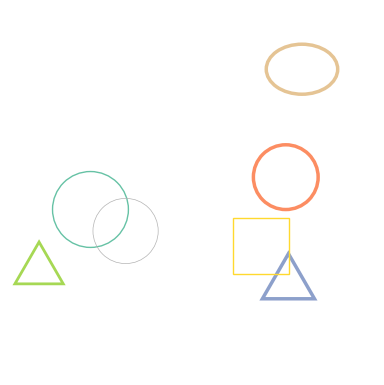[{"shape": "circle", "thickness": 1, "radius": 0.49, "center": [0.235, 0.456]}, {"shape": "circle", "thickness": 2.5, "radius": 0.42, "center": [0.742, 0.54]}, {"shape": "triangle", "thickness": 2.5, "radius": 0.39, "center": [0.749, 0.263]}, {"shape": "triangle", "thickness": 2, "radius": 0.36, "center": [0.101, 0.299]}, {"shape": "square", "thickness": 1, "radius": 0.36, "center": [0.678, 0.36]}, {"shape": "oval", "thickness": 2.5, "radius": 0.46, "center": [0.784, 0.82]}, {"shape": "circle", "thickness": 0.5, "radius": 0.42, "center": [0.326, 0.4]}]